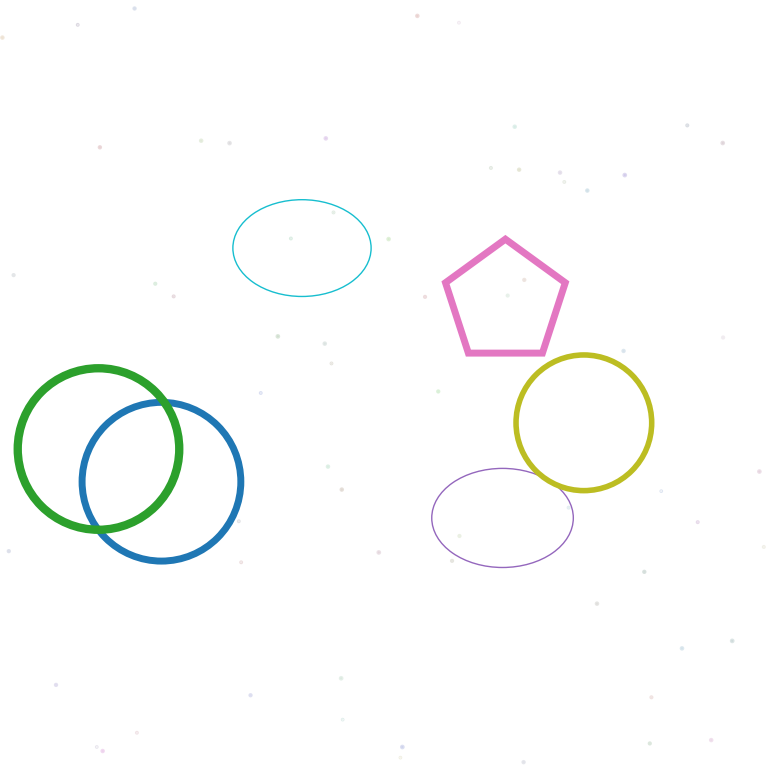[{"shape": "circle", "thickness": 2.5, "radius": 0.52, "center": [0.21, 0.374]}, {"shape": "circle", "thickness": 3, "radius": 0.52, "center": [0.128, 0.417]}, {"shape": "oval", "thickness": 0.5, "radius": 0.46, "center": [0.653, 0.327]}, {"shape": "pentagon", "thickness": 2.5, "radius": 0.41, "center": [0.656, 0.608]}, {"shape": "circle", "thickness": 2, "radius": 0.44, "center": [0.758, 0.451]}, {"shape": "oval", "thickness": 0.5, "radius": 0.45, "center": [0.392, 0.678]}]